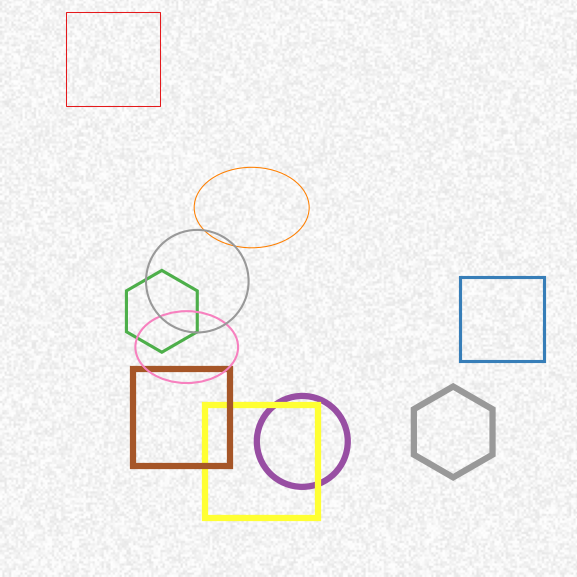[{"shape": "square", "thickness": 0.5, "radius": 0.41, "center": [0.195, 0.897]}, {"shape": "square", "thickness": 1.5, "radius": 0.36, "center": [0.87, 0.447]}, {"shape": "hexagon", "thickness": 1.5, "radius": 0.35, "center": [0.28, 0.46]}, {"shape": "circle", "thickness": 3, "radius": 0.39, "center": [0.523, 0.235]}, {"shape": "oval", "thickness": 0.5, "radius": 0.5, "center": [0.436, 0.64]}, {"shape": "square", "thickness": 3, "radius": 0.49, "center": [0.453, 0.2]}, {"shape": "square", "thickness": 3, "radius": 0.42, "center": [0.315, 0.276]}, {"shape": "oval", "thickness": 1, "radius": 0.44, "center": [0.323, 0.398]}, {"shape": "circle", "thickness": 1, "radius": 0.44, "center": [0.342, 0.512]}, {"shape": "hexagon", "thickness": 3, "radius": 0.39, "center": [0.785, 0.251]}]